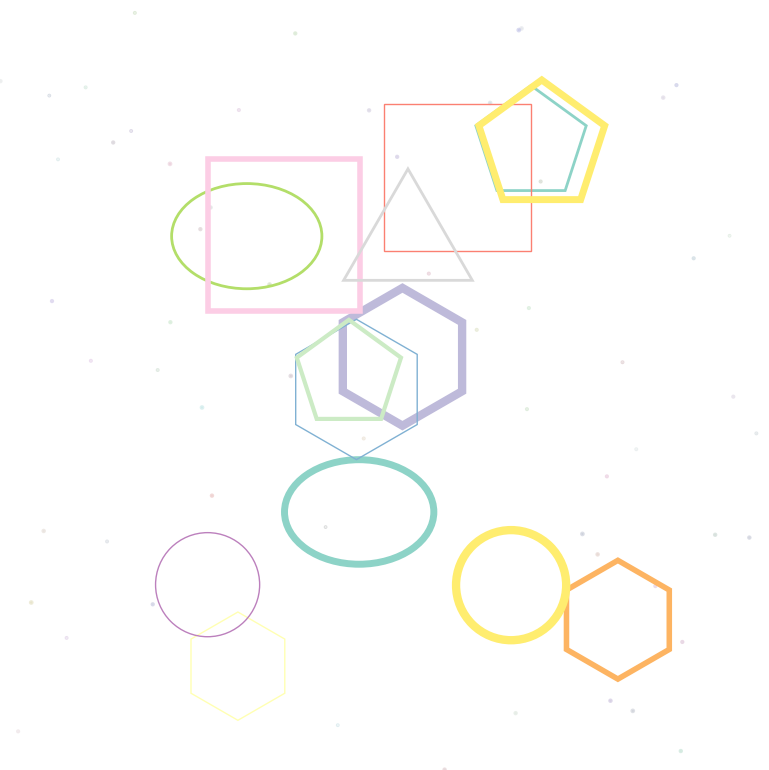[{"shape": "oval", "thickness": 2.5, "radius": 0.48, "center": [0.466, 0.335]}, {"shape": "pentagon", "thickness": 1, "radius": 0.38, "center": [0.69, 0.813]}, {"shape": "hexagon", "thickness": 0.5, "radius": 0.35, "center": [0.309, 0.135]}, {"shape": "hexagon", "thickness": 3, "radius": 0.45, "center": [0.523, 0.537]}, {"shape": "square", "thickness": 0.5, "radius": 0.48, "center": [0.594, 0.769]}, {"shape": "hexagon", "thickness": 0.5, "radius": 0.46, "center": [0.463, 0.494]}, {"shape": "hexagon", "thickness": 2, "radius": 0.39, "center": [0.802, 0.195]}, {"shape": "oval", "thickness": 1, "radius": 0.49, "center": [0.32, 0.693]}, {"shape": "square", "thickness": 2, "radius": 0.49, "center": [0.369, 0.694]}, {"shape": "triangle", "thickness": 1, "radius": 0.48, "center": [0.53, 0.684]}, {"shape": "circle", "thickness": 0.5, "radius": 0.34, "center": [0.27, 0.241]}, {"shape": "pentagon", "thickness": 1.5, "radius": 0.36, "center": [0.453, 0.514]}, {"shape": "circle", "thickness": 3, "radius": 0.36, "center": [0.664, 0.24]}, {"shape": "pentagon", "thickness": 2.5, "radius": 0.43, "center": [0.704, 0.81]}]